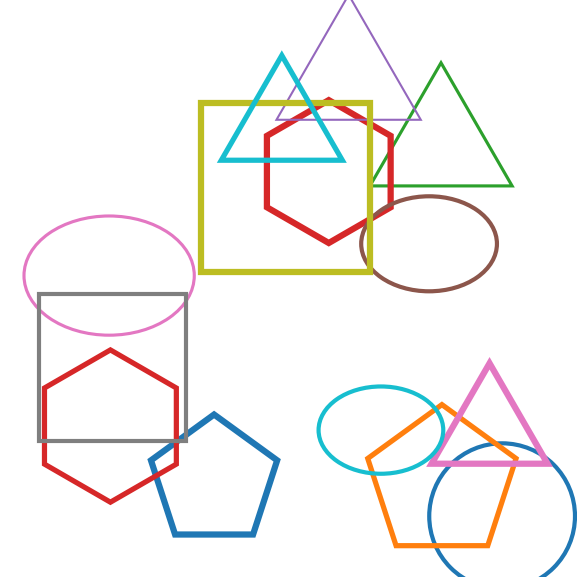[{"shape": "circle", "thickness": 2, "radius": 0.63, "center": [0.869, 0.105]}, {"shape": "pentagon", "thickness": 3, "radius": 0.57, "center": [0.371, 0.167]}, {"shape": "pentagon", "thickness": 2.5, "radius": 0.68, "center": [0.765, 0.163]}, {"shape": "triangle", "thickness": 1.5, "radius": 0.71, "center": [0.764, 0.748]}, {"shape": "hexagon", "thickness": 3, "radius": 0.62, "center": [0.569, 0.702]}, {"shape": "hexagon", "thickness": 2.5, "radius": 0.66, "center": [0.191, 0.261]}, {"shape": "triangle", "thickness": 1, "radius": 0.72, "center": [0.604, 0.864]}, {"shape": "oval", "thickness": 2, "radius": 0.59, "center": [0.743, 0.577]}, {"shape": "oval", "thickness": 1.5, "radius": 0.74, "center": [0.189, 0.522]}, {"shape": "triangle", "thickness": 3, "radius": 0.58, "center": [0.848, 0.254]}, {"shape": "square", "thickness": 2, "radius": 0.64, "center": [0.195, 0.363]}, {"shape": "square", "thickness": 3, "radius": 0.73, "center": [0.494, 0.675]}, {"shape": "oval", "thickness": 2, "radius": 0.54, "center": [0.66, 0.254]}, {"shape": "triangle", "thickness": 2.5, "radius": 0.6, "center": [0.488, 0.782]}]